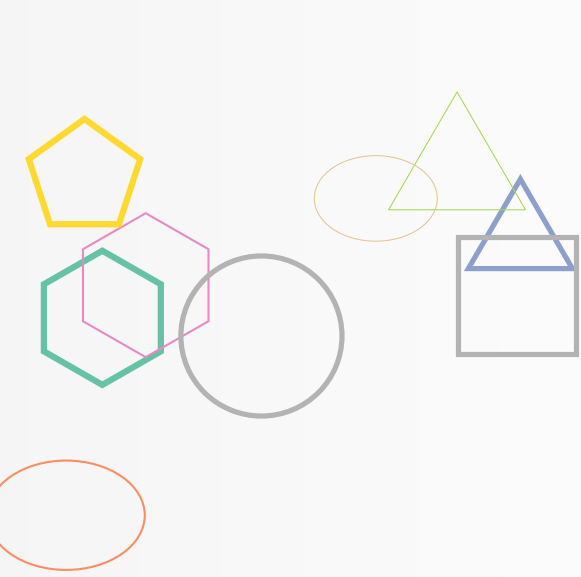[{"shape": "hexagon", "thickness": 3, "radius": 0.58, "center": [0.176, 0.449]}, {"shape": "oval", "thickness": 1, "radius": 0.68, "center": [0.114, 0.107]}, {"shape": "triangle", "thickness": 2.5, "radius": 0.52, "center": [0.895, 0.586]}, {"shape": "hexagon", "thickness": 1, "radius": 0.62, "center": [0.251, 0.505]}, {"shape": "triangle", "thickness": 0.5, "radius": 0.68, "center": [0.786, 0.704]}, {"shape": "pentagon", "thickness": 3, "radius": 0.5, "center": [0.145, 0.692]}, {"shape": "oval", "thickness": 0.5, "radius": 0.53, "center": [0.647, 0.656]}, {"shape": "square", "thickness": 2.5, "radius": 0.5, "center": [0.889, 0.487]}, {"shape": "circle", "thickness": 2.5, "radius": 0.69, "center": [0.45, 0.417]}]